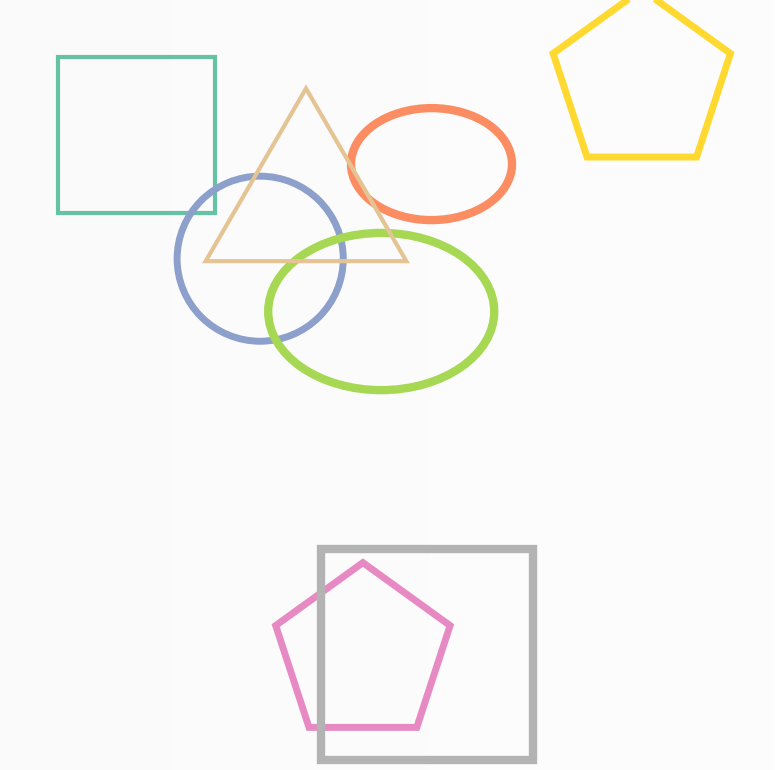[{"shape": "square", "thickness": 1.5, "radius": 0.51, "center": [0.176, 0.825]}, {"shape": "oval", "thickness": 3, "radius": 0.52, "center": [0.557, 0.787]}, {"shape": "circle", "thickness": 2.5, "radius": 0.54, "center": [0.336, 0.664]}, {"shape": "pentagon", "thickness": 2.5, "radius": 0.59, "center": [0.468, 0.151]}, {"shape": "oval", "thickness": 3, "radius": 0.73, "center": [0.492, 0.595]}, {"shape": "pentagon", "thickness": 2.5, "radius": 0.6, "center": [0.828, 0.893]}, {"shape": "triangle", "thickness": 1.5, "radius": 0.75, "center": [0.395, 0.736]}, {"shape": "square", "thickness": 3, "radius": 0.68, "center": [0.551, 0.15]}]